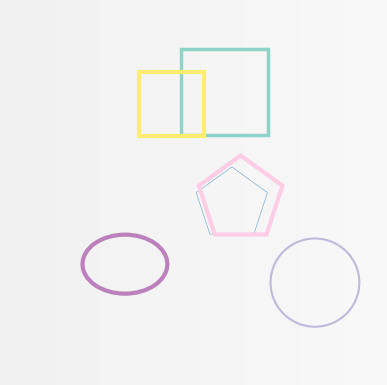[{"shape": "square", "thickness": 2.5, "radius": 0.56, "center": [0.58, 0.761]}, {"shape": "circle", "thickness": 1.5, "radius": 0.57, "center": [0.813, 0.266]}, {"shape": "pentagon", "thickness": 0.5, "radius": 0.48, "center": [0.598, 0.47]}, {"shape": "pentagon", "thickness": 3, "radius": 0.57, "center": [0.621, 0.483]}, {"shape": "oval", "thickness": 3, "radius": 0.55, "center": [0.322, 0.314]}, {"shape": "square", "thickness": 3, "radius": 0.42, "center": [0.443, 0.73]}]